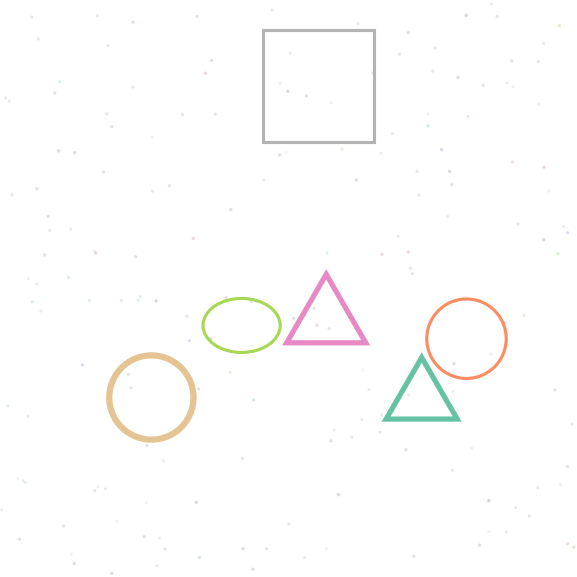[{"shape": "triangle", "thickness": 2.5, "radius": 0.36, "center": [0.73, 0.309]}, {"shape": "circle", "thickness": 1.5, "radius": 0.34, "center": [0.808, 0.413]}, {"shape": "triangle", "thickness": 2.5, "radius": 0.4, "center": [0.565, 0.445]}, {"shape": "oval", "thickness": 1.5, "radius": 0.33, "center": [0.418, 0.436]}, {"shape": "circle", "thickness": 3, "radius": 0.36, "center": [0.262, 0.311]}, {"shape": "square", "thickness": 1.5, "radius": 0.48, "center": [0.552, 0.851]}]